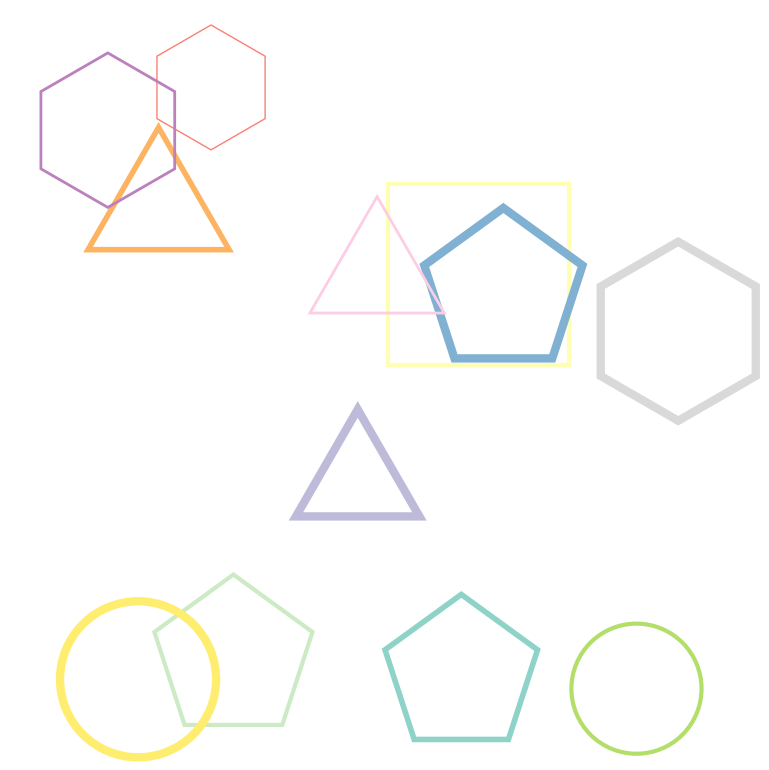[{"shape": "pentagon", "thickness": 2, "radius": 0.52, "center": [0.599, 0.124]}, {"shape": "square", "thickness": 1.5, "radius": 0.59, "center": [0.622, 0.644]}, {"shape": "triangle", "thickness": 3, "radius": 0.46, "center": [0.465, 0.376]}, {"shape": "hexagon", "thickness": 0.5, "radius": 0.41, "center": [0.274, 0.886]}, {"shape": "pentagon", "thickness": 3, "radius": 0.54, "center": [0.654, 0.622]}, {"shape": "triangle", "thickness": 2, "radius": 0.53, "center": [0.206, 0.729]}, {"shape": "circle", "thickness": 1.5, "radius": 0.42, "center": [0.827, 0.106]}, {"shape": "triangle", "thickness": 1, "radius": 0.5, "center": [0.49, 0.644]}, {"shape": "hexagon", "thickness": 3, "radius": 0.58, "center": [0.881, 0.57]}, {"shape": "hexagon", "thickness": 1, "radius": 0.5, "center": [0.14, 0.831]}, {"shape": "pentagon", "thickness": 1.5, "radius": 0.54, "center": [0.303, 0.146]}, {"shape": "circle", "thickness": 3, "radius": 0.51, "center": [0.179, 0.118]}]